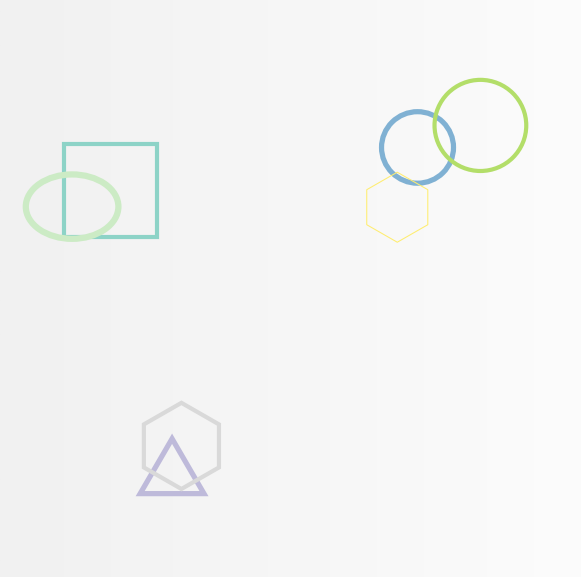[{"shape": "square", "thickness": 2, "radius": 0.4, "center": [0.19, 0.669]}, {"shape": "triangle", "thickness": 2.5, "radius": 0.32, "center": [0.296, 0.176]}, {"shape": "circle", "thickness": 2.5, "radius": 0.31, "center": [0.718, 0.744]}, {"shape": "circle", "thickness": 2, "radius": 0.39, "center": [0.826, 0.782]}, {"shape": "hexagon", "thickness": 2, "radius": 0.37, "center": [0.312, 0.227]}, {"shape": "oval", "thickness": 3, "radius": 0.4, "center": [0.124, 0.641]}, {"shape": "hexagon", "thickness": 0.5, "radius": 0.3, "center": [0.683, 0.64]}]